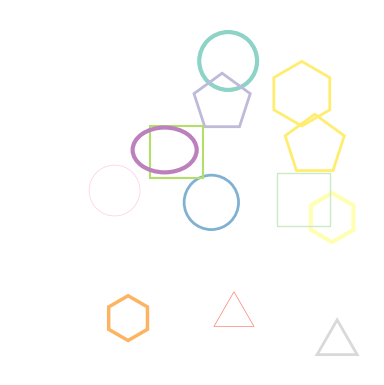[{"shape": "circle", "thickness": 3, "radius": 0.38, "center": [0.593, 0.842]}, {"shape": "hexagon", "thickness": 3, "radius": 0.32, "center": [0.863, 0.435]}, {"shape": "pentagon", "thickness": 2, "radius": 0.38, "center": [0.577, 0.733]}, {"shape": "triangle", "thickness": 0.5, "radius": 0.3, "center": [0.608, 0.182]}, {"shape": "circle", "thickness": 2, "radius": 0.35, "center": [0.549, 0.474]}, {"shape": "hexagon", "thickness": 2.5, "radius": 0.29, "center": [0.333, 0.174]}, {"shape": "square", "thickness": 1.5, "radius": 0.34, "center": [0.459, 0.606]}, {"shape": "circle", "thickness": 0.5, "radius": 0.33, "center": [0.298, 0.505]}, {"shape": "triangle", "thickness": 2, "radius": 0.3, "center": [0.876, 0.109]}, {"shape": "oval", "thickness": 3, "radius": 0.42, "center": [0.428, 0.611]}, {"shape": "square", "thickness": 1, "radius": 0.34, "center": [0.787, 0.481]}, {"shape": "pentagon", "thickness": 2, "radius": 0.4, "center": [0.818, 0.622]}, {"shape": "hexagon", "thickness": 2, "radius": 0.42, "center": [0.784, 0.757]}]